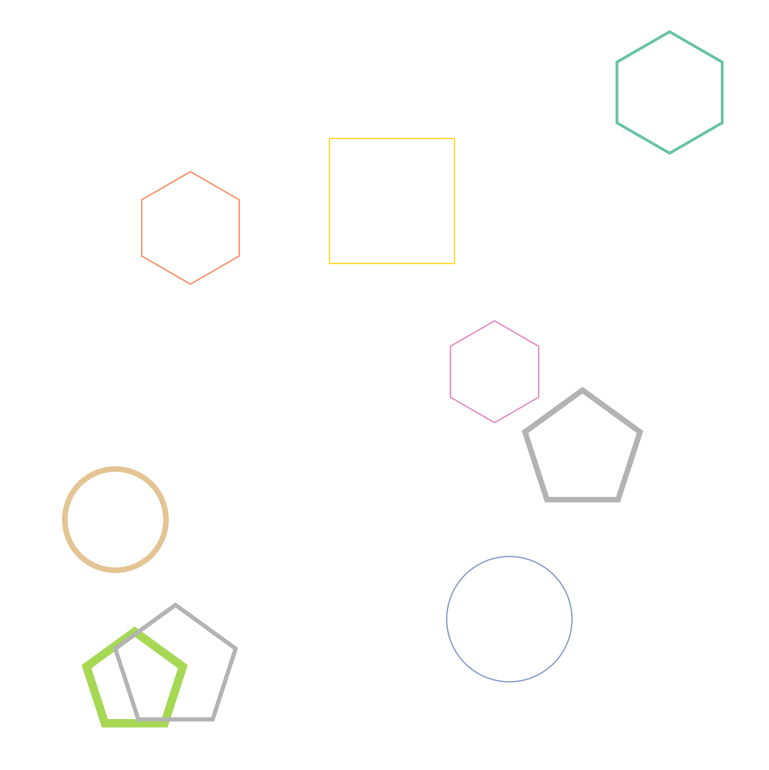[{"shape": "hexagon", "thickness": 1, "radius": 0.39, "center": [0.87, 0.88]}, {"shape": "hexagon", "thickness": 0.5, "radius": 0.37, "center": [0.247, 0.704]}, {"shape": "circle", "thickness": 0.5, "radius": 0.41, "center": [0.661, 0.196]}, {"shape": "hexagon", "thickness": 0.5, "radius": 0.33, "center": [0.642, 0.517]}, {"shape": "pentagon", "thickness": 3, "radius": 0.33, "center": [0.175, 0.114]}, {"shape": "square", "thickness": 0.5, "radius": 0.41, "center": [0.508, 0.74]}, {"shape": "circle", "thickness": 2, "radius": 0.33, "center": [0.15, 0.325]}, {"shape": "pentagon", "thickness": 2, "radius": 0.39, "center": [0.756, 0.415]}, {"shape": "pentagon", "thickness": 1.5, "radius": 0.41, "center": [0.228, 0.132]}]